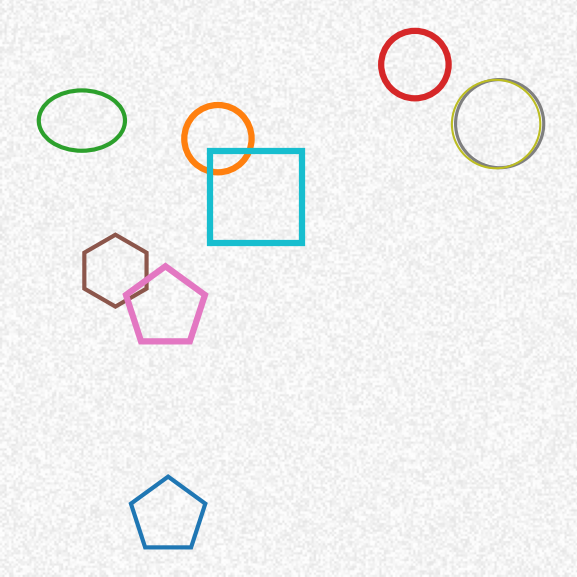[{"shape": "pentagon", "thickness": 2, "radius": 0.34, "center": [0.291, 0.106]}, {"shape": "circle", "thickness": 3, "radius": 0.29, "center": [0.377, 0.759]}, {"shape": "oval", "thickness": 2, "radius": 0.37, "center": [0.142, 0.79]}, {"shape": "circle", "thickness": 3, "radius": 0.29, "center": [0.718, 0.887]}, {"shape": "hexagon", "thickness": 2, "radius": 0.31, "center": [0.2, 0.53]}, {"shape": "pentagon", "thickness": 3, "radius": 0.36, "center": [0.286, 0.466]}, {"shape": "circle", "thickness": 1.5, "radius": 0.38, "center": [0.865, 0.785]}, {"shape": "circle", "thickness": 1, "radius": 0.38, "center": [0.859, 0.784]}, {"shape": "square", "thickness": 3, "radius": 0.4, "center": [0.443, 0.658]}]